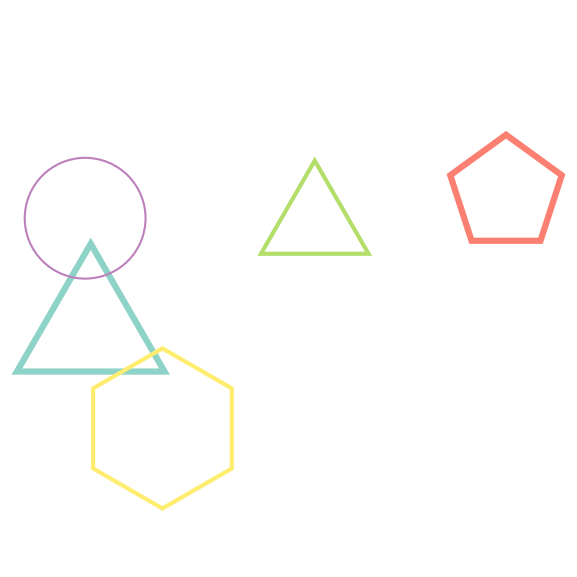[{"shape": "triangle", "thickness": 3, "radius": 0.74, "center": [0.157, 0.43]}, {"shape": "pentagon", "thickness": 3, "radius": 0.51, "center": [0.876, 0.664]}, {"shape": "triangle", "thickness": 2, "radius": 0.54, "center": [0.545, 0.613]}, {"shape": "circle", "thickness": 1, "radius": 0.52, "center": [0.147, 0.621]}, {"shape": "hexagon", "thickness": 2, "radius": 0.69, "center": [0.281, 0.257]}]